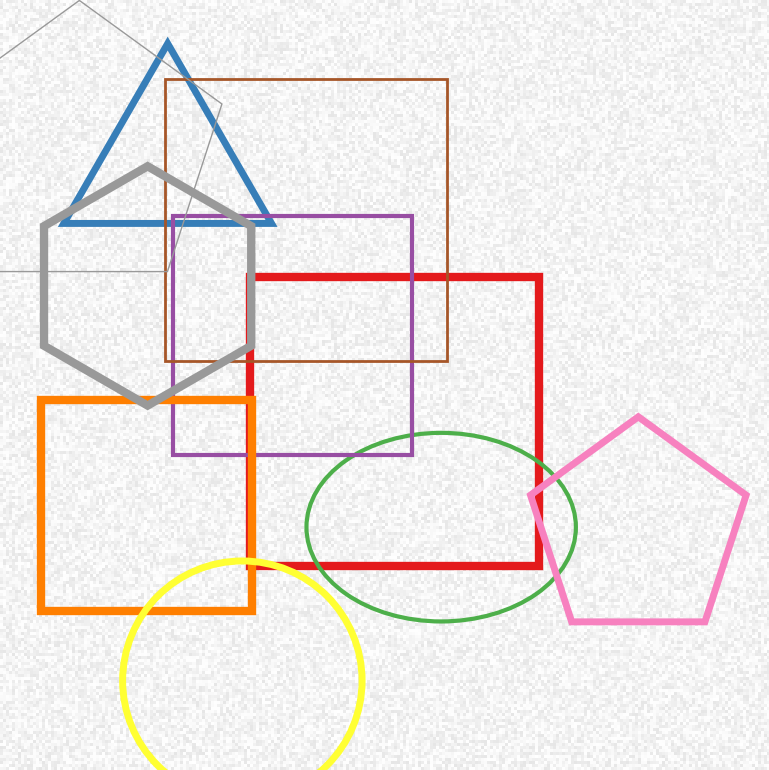[{"shape": "square", "thickness": 3, "radius": 0.94, "center": [0.512, 0.453]}, {"shape": "triangle", "thickness": 2.5, "radius": 0.78, "center": [0.218, 0.788]}, {"shape": "oval", "thickness": 1.5, "radius": 0.87, "center": [0.573, 0.315]}, {"shape": "square", "thickness": 1.5, "radius": 0.78, "center": [0.38, 0.564]}, {"shape": "square", "thickness": 3, "radius": 0.68, "center": [0.19, 0.343]}, {"shape": "circle", "thickness": 2.5, "radius": 0.78, "center": [0.315, 0.116]}, {"shape": "square", "thickness": 1, "radius": 0.92, "center": [0.398, 0.715]}, {"shape": "pentagon", "thickness": 2.5, "radius": 0.74, "center": [0.829, 0.311]}, {"shape": "hexagon", "thickness": 3, "radius": 0.78, "center": [0.192, 0.629]}, {"shape": "pentagon", "thickness": 0.5, "radius": 0.97, "center": [0.103, 0.805]}]